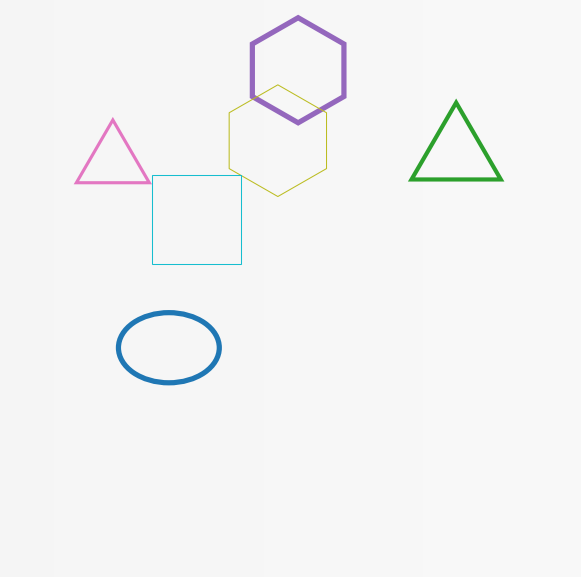[{"shape": "oval", "thickness": 2.5, "radius": 0.43, "center": [0.291, 0.397]}, {"shape": "triangle", "thickness": 2, "radius": 0.44, "center": [0.785, 0.733]}, {"shape": "hexagon", "thickness": 2.5, "radius": 0.45, "center": [0.513, 0.877]}, {"shape": "triangle", "thickness": 1.5, "radius": 0.36, "center": [0.194, 0.719]}, {"shape": "hexagon", "thickness": 0.5, "radius": 0.48, "center": [0.478, 0.756]}, {"shape": "square", "thickness": 0.5, "radius": 0.39, "center": [0.338, 0.62]}]